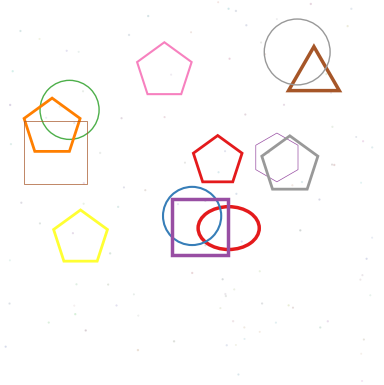[{"shape": "pentagon", "thickness": 2, "radius": 0.33, "center": [0.566, 0.581]}, {"shape": "oval", "thickness": 2.5, "radius": 0.4, "center": [0.594, 0.408]}, {"shape": "circle", "thickness": 1.5, "radius": 0.38, "center": [0.499, 0.439]}, {"shape": "circle", "thickness": 1, "radius": 0.38, "center": [0.181, 0.715]}, {"shape": "square", "thickness": 2.5, "radius": 0.36, "center": [0.519, 0.411]}, {"shape": "hexagon", "thickness": 0.5, "radius": 0.32, "center": [0.719, 0.591]}, {"shape": "pentagon", "thickness": 2, "radius": 0.38, "center": [0.135, 0.669]}, {"shape": "pentagon", "thickness": 2, "radius": 0.37, "center": [0.209, 0.381]}, {"shape": "square", "thickness": 0.5, "radius": 0.41, "center": [0.143, 0.604]}, {"shape": "triangle", "thickness": 2.5, "radius": 0.38, "center": [0.815, 0.803]}, {"shape": "pentagon", "thickness": 1.5, "radius": 0.37, "center": [0.427, 0.816]}, {"shape": "pentagon", "thickness": 2, "radius": 0.38, "center": [0.753, 0.571]}, {"shape": "circle", "thickness": 1, "radius": 0.43, "center": [0.772, 0.865]}]